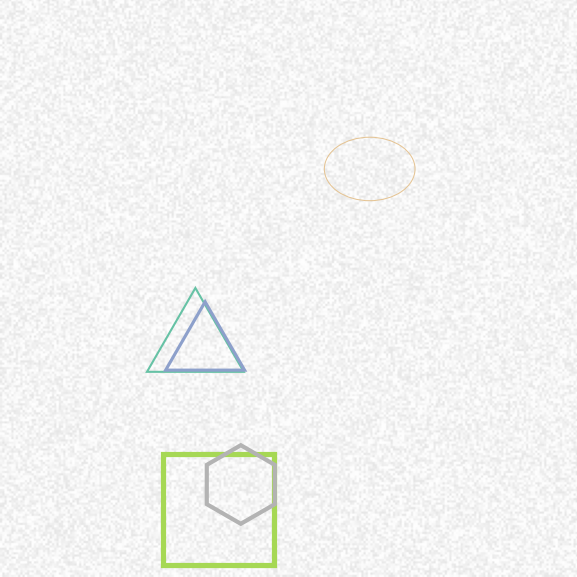[{"shape": "triangle", "thickness": 1, "radius": 0.48, "center": [0.338, 0.404]}, {"shape": "triangle", "thickness": 1.5, "radius": 0.39, "center": [0.355, 0.398]}, {"shape": "square", "thickness": 2.5, "radius": 0.48, "center": [0.378, 0.117]}, {"shape": "oval", "thickness": 0.5, "radius": 0.39, "center": [0.64, 0.707]}, {"shape": "hexagon", "thickness": 2, "radius": 0.34, "center": [0.417, 0.16]}]